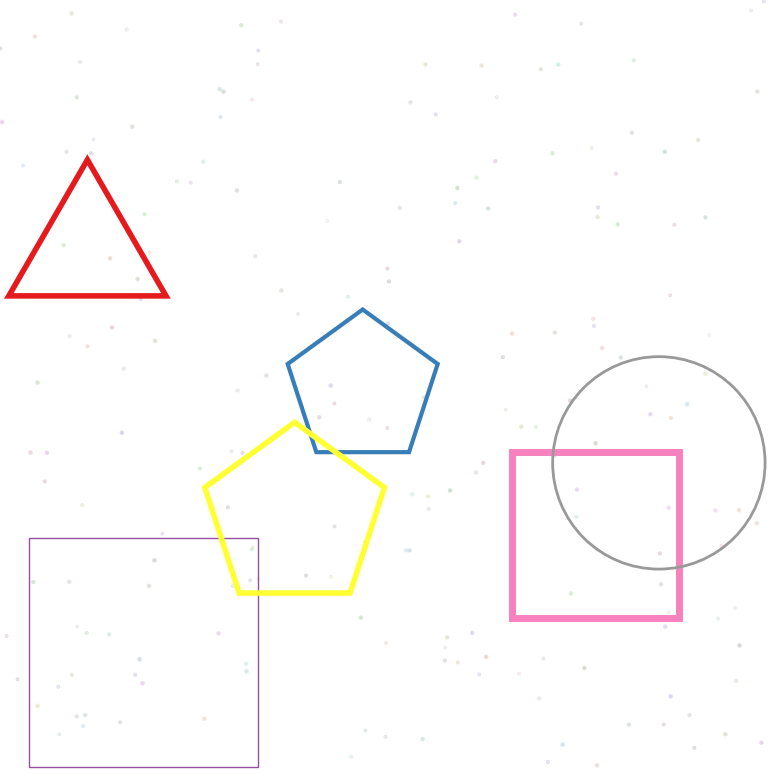[{"shape": "triangle", "thickness": 2, "radius": 0.59, "center": [0.113, 0.675]}, {"shape": "pentagon", "thickness": 1.5, "radius": 0.51, "center": [0.471, 0.496]}, {"shape": "square", "thickness": 0.5, "radius": 0.74, "center": [0.187, 0.152]}, {"shape": "pentagon", "thickness": 2, "radius": 0.61, "center": [0.383, 0.329]}, {"shape": "square", "thickness": 2.5, "radius": 0.54, "center": [0.773, 0.305]}, {"shape": "circle", "thickness": 1, "radius": 0.69, "center": [0.856, 0.399]}]